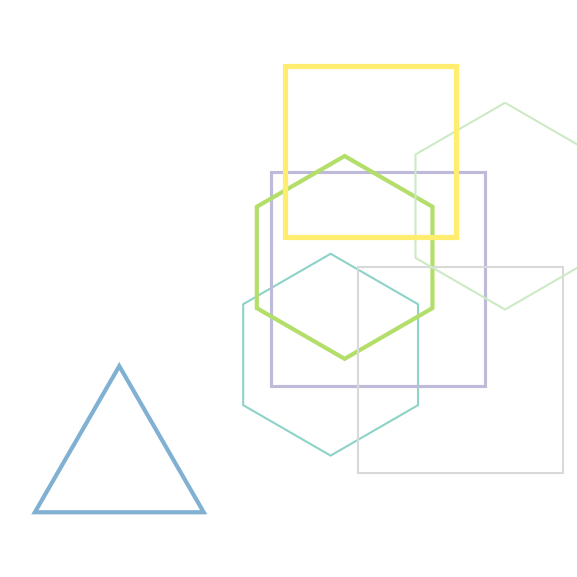[{"shape": "hexagon", "thickness": 1, "radius": 0.87, "center": [0.572, 0.385]}, {"shape": "square", "thickness": 1.5, "radius": 0.93, "center": [0.654, 0.517]}, {"shape": "triangle", "thickness": 2, "radius": 0.84, "center": [0.207, 0.196]}, {"shape": "hexagon", "thickness": 2, "radius": 0.88, "center": [0.597, 0.553]}, {"shape": "square", "thickness": 1, "radius": 0.89, "center": [0.797, 0.359]}, {"shape": "hexagon", "thickness": 1, "radius": 0.9, "center": [0.875, 0.642]}, {"shape": "square", "thickness": 2.5, "radius": 0.74, "center": [0.641, 0.737]}]